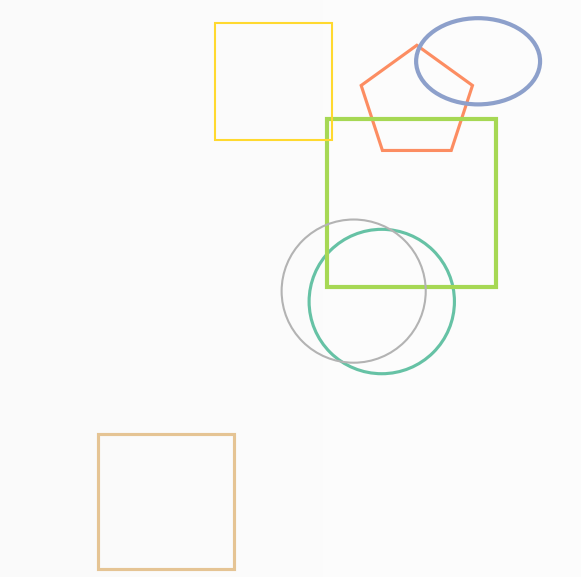[{"shape": "circle", "thickness": 1.5, "radius": 0.63, "center": [0.657, 0.477]}, {"shape": "pentagon", "thickness": 1.5, "radius": 0.5, "center": [0.717, 0.82]}, {"shape": "oval", "thickness": 2, "radius": 0.53, "center": [0.823, 0.893]}, {"shape": "square", "thickness": 2, "radius": 0.73, "center": [0.708, 0.648]}, {"shape": "square", "thickness": 1, "radius": 0.5, "center": [0.47, 0.858]}, {"shape": "square", "thickness": 1.5, "radius": 0.58, "center": [0.286, 0.131]}, {"shape": "circle", "thickness": 1, "radius": 0.62, "center": [0.608, 0.495]}]